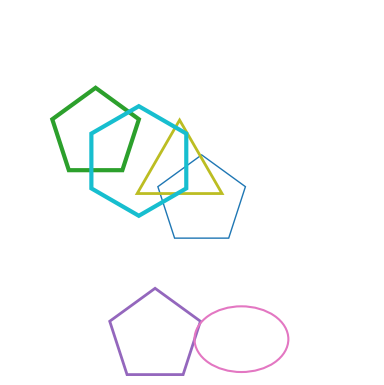[{"shape": "pentagon", "thickness": 1, "radius": 0.6, "center": [0.524, 0.478]}, {"shape": "pentagon", "thickness": 3, "radius": 0.59, "center": [0.248, 0.654]}, {"shape": "pentagon", "thickness": 2, "radius": 0.62, "center": [0.403, 0.127]}, {"shape": "oval", "thickness": 1.5, "radius": 0.61, "center": [0.627, 0.119]}, {"shape": "triangle", "thickness": 2, "radius": 0.64, "center": [0.467, 0.561]}, {"shape": "hexagon", "thickness": 3, "radius": 0.71, "center": [0.361, 0.582]}]